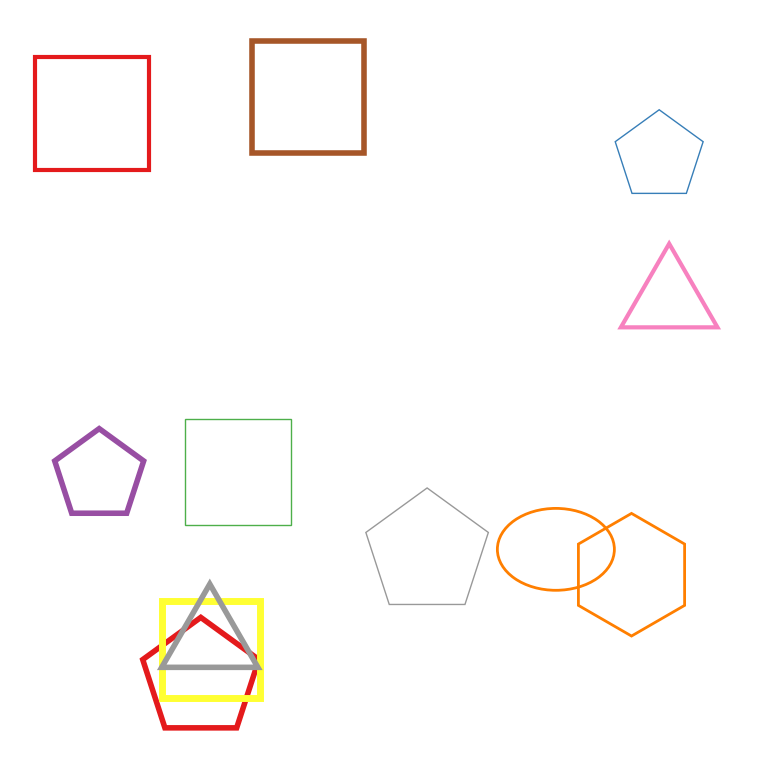[{"shape": "square", "thickness": 1.5, "radius": 0.37, "center": [0.119, 0.853]}, {"shape": "pentagon", "thickness": 2, "radius": 0.4, "center": [0.261, 0.119]}, {"shape": "pentagon", "thickness": 0.5, "radius": 0.3, "center": [0.856, 0.797]}, {"shape": "square", "thickness": 0.5, "radius": 0.34, "center": [0.309, 0.387]}, {"shape": "pentagon", "thickness": 2, "radius": 0.3, "center": [0.129, 0.383]}, {"shape": "oval", "thickness": 1, "radius": 0.38, "center": [0.722, 0.287]}, {"shape": "hexagon", "thickness": 1, "radius": 0.4, "center": [0.82, 0.254]}, {"shape": "square", "thickness": 2.5, "radius": 0.32, "center": [0.274, 0.156]}, {"shape": "square", "thickness": 2, "radius": 0.36, "center": [0.4, 0.874]}, {"shape": "triangle", "thickness": 1.5, "radius": 0.36, "center": [0.869, 0.611]}, {"shape": "pentagon", "thickness": 0.5, "radius": 0.42, "center": [0.555, 0.283]}, {"shape": "triangle", "thickness": 2, "radius": 0.36, "center": [0.272, 0.169]}]